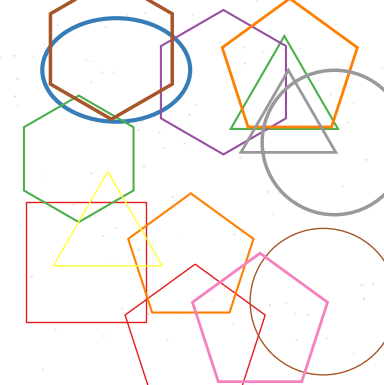[{"shape": "square", "thickness": 1, "radius": 0.78, "center": [0.223, 0.319]}, {"shape": "pentagon", "thickness": 1, "radius": 0.96, "center": [0.507, 0.122]}, {"shape": "oval", "thickness": 3, "radius": 0.96, "center": [0.302, 0.818]}, {"shape": "triangle", "thickness": 1.5, "radius": 0.8, "center": [0.739, 0.746]}, {"shape": "hexagon", "thickness": 1.5, "radius": 0.82, "center": [0.205, 0.587]}, {"shape": "hexagon", "thickness": 1.5, "radius": 0.94, "center": [0.58, 0.786]}, {"shape": "pentagon", "thickness": 2, "radius": 0.92, "center": [0.753, 0.819]}, {"shape": "pentagon", "thickness": 1.5, "radius": 0.86, "center": [0.496, 0.327]}, {"shape": "triangle", "thickness": 1, "radius": 0.82, "center": [0.28, 0.391]}, {"shape": "hexagon", "thickness": 2.5, "radius": 0.91, "center": [0.289, 0.873]}, {"shape": "circle", "thickness": 1, "radius": 0.95, "center": [0.84, 0.217]}, {"shape": "pentagon", "thickness": 2, "radius": 0.92, "center": [0.675, 0.158]}, {"shape": "triangle", "thickness": 2, "radius": 0.71, "center": [0.749, 0.675]}, {"shape": "circle", "thickness": 2.5, "radius": 0.94, "center": [0.869, 0.63]}]